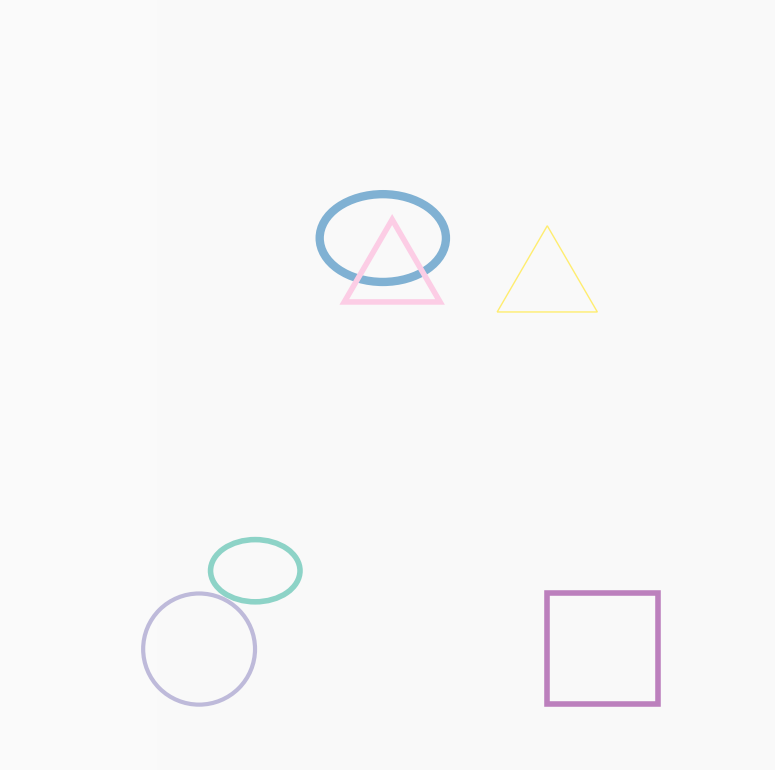[{"shape": "oval", "thickness": 2, "radius": 0.29, "center": [0.329, 0.259]}, {"shape": "circle", "thickness": 1.5, "radius": 0.36, "center": [0.257, 0.157]}, {"shape": "oval", "thickness": 3, "radius": 0.41, "center": [0.494, 0.691]}, {"shape": "triangle", "thickness": 2, "radius": 0.36, "center": [0.506, 0.644]}, {"shape": "square", "thickness": 2, "radius": 0.36, "center": [0.777, 0.158]}, {"shape": "triangle", "thickness": 0.5, "radius": 0.37, "center": [0.706, 0.632]}]